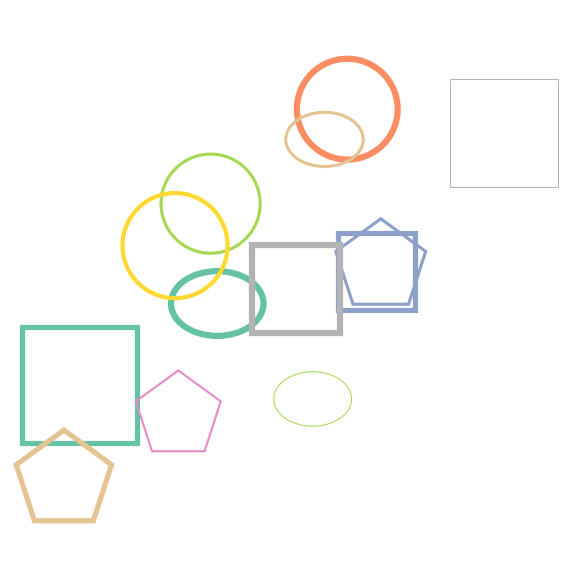[{"shape": "oval", "thickness": 3, "radius": 0.4, "center": [0.376, 0.474]}, {"shape": "square", "thickness": 2.5, "radius": 0.5, "center": [0.138, 0.332]}, {"shape": "circle", "thickness": 3, "radius": 0.44, "center": [0.601, 0.81]}, {"shape": "square", "thickness": 2.5, "radius": 0.33, "center": [0.651, 0.529]}, {"shape": "pentagon", "thickness": 1.5, "radius": 0.41, "center": [0.659, 0.539]}, {"shape": "pentagon", "thickness": 1, "radius": 0.39, "center": [0.309, 0.28]}, {"shape": "circle", "thickness": 1.5, "radius": 0.43, "center": [0.365, 0.646]}, {"shape": "oval", "thickness": 0.5, "radius": 0.34, "center": [0.541, 0.308]}, {"shape": "circle", "thickness": 2, "radius": 0.45, "center": [0.303, 0.574]}, {"shape": "oval", "thickness": 1.5, "radius": 0.34, "center": [0.562, 0.758]}, {"shape": "pentagon", "thickness": 2.5, "radius": 0.43, "center": [0.111, 0.168]}, {"shape": "square", "thickness": 0.5, "radius": 0.47, "center": [0.872, 0.769]}, {"shape": "square", "thickness": 3, "radius": 0.38, "center": [0.513, 0.499]}]